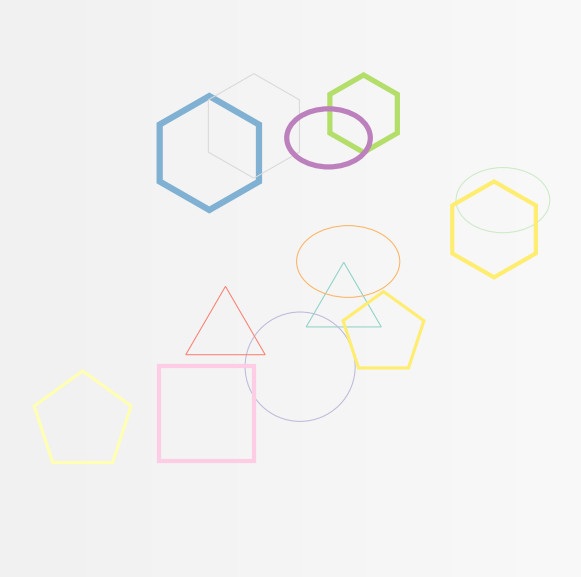[{"shape": "triangle", "thickness": 0.5, "radius": 0.37, "center": [0.591, 0.47]}, {"shape": "pentagon", "thickness": 1.5, "radius": 0.44, "center": [0.142, 0.269]}, {"shape": "circle", "thickness": 0.5, "radius": 0.47, "center": [0.516, 0.364]}, {"shape": "triangle", "thickness": 0.5, "radius": 0.39, "center": [0.388, 0.424]}, {"shape": "hexagon", "thickness": 3, "radius": 0.49, "center": [0.36, 0.734]}, {"shape": "oval", "thickness": 0.5, "radius": 0.44, "center": [0.599, 0.546]}, {"shape": "hexagon", "thickness": 2.5, "radius": 0.34, "center": [0.626, 0.802]}, {"shape": "square", "thickness": 2, "radius": 0.41, "center": [0.356, 0.283]}, {"shape": "hexagon", "thickness": 0.5, "radius": 0.45, "center": [0.437, 0.781]}, {"shape": "oval", "thickness": 2.5, "radius": 0.36, "center": [0.565, 0.76]}, {"shape": "oval", "thickness": 0.5, "radius": 0.4, "center": [0.865, 0.653]}, {"shape": "pentagon", "thickness": 1.5, "radius": 0.37, "center": [0.66, 0.421]}, {"shape": "hexagon", "thickness": 2, "radius": 0.41, "center": [0.85, 0.602]}]